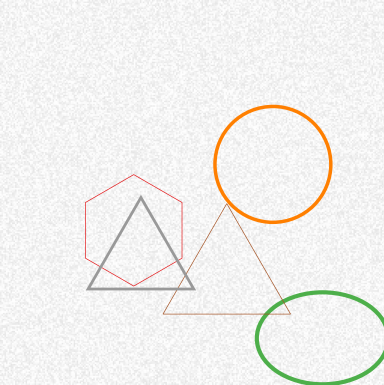[{"shape": "hexagon", "thickness": 0.5, "radius": 0.72, "center": [0.347, 0.402]}, {"shape": "oval", "thickness": 3, "radius": 0.85, "center": [0.838, 0.121]}, {"shape": "circle", "thickness": 2.5, "radius": 0.75, "center": [0.709, 0.573]}, {"shape": "triangle", "thickness": 0.5, "radius": 0.96, "center": [0.589, 0.28]}, {"shape": "triangle", "thickness": 2, "radius": 0.79, "center": [0.366, 0.329]}]